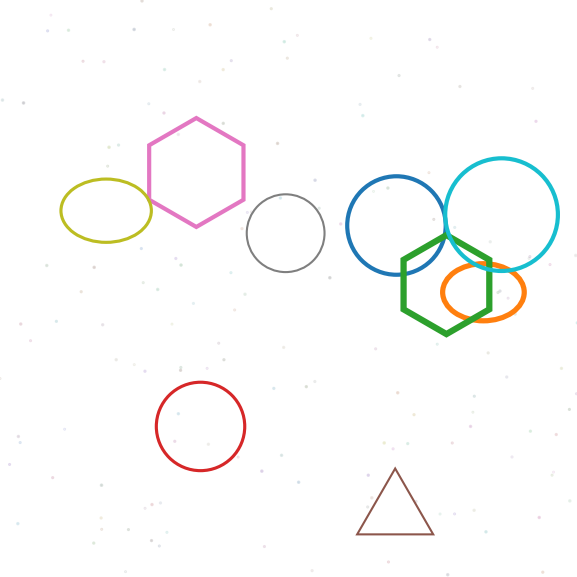[{"shape": "circle", "thickness": 2, "radius": 0.43, "center": [0.687, 0.609]}, {"shape": "oval", "thickness": 2.5, "radius": 0.35, "center": [0.837, 0.493]}, {"shape": "hexagon", "thickness": 3, "radius": 0.43, "center": [0.773, 0.506]}, {"shape": "circle", "thickness": 1.5, "radius": 0.38, "center": [0.347, 0.261]}, {"shape": "triangle", "thickness": 1, "radius": 0.38, "center": [0.684, 0.112]}, {"shape": "hexagon", "thickness": 2, "radius": 0.47, "center": [0.34, 0.7]}, {"shape": "circle", "thickness": 1, "radius": 0.34, "center": [0.495, 0.595]}, {"shape": "oval", "thickness": 1.5, "radius": 0.39, "center": [0.184, 0.634]}, {"shape": "circle", "thickness": 2, "radius": 0.49, "center": [0.869, 0.627]}]